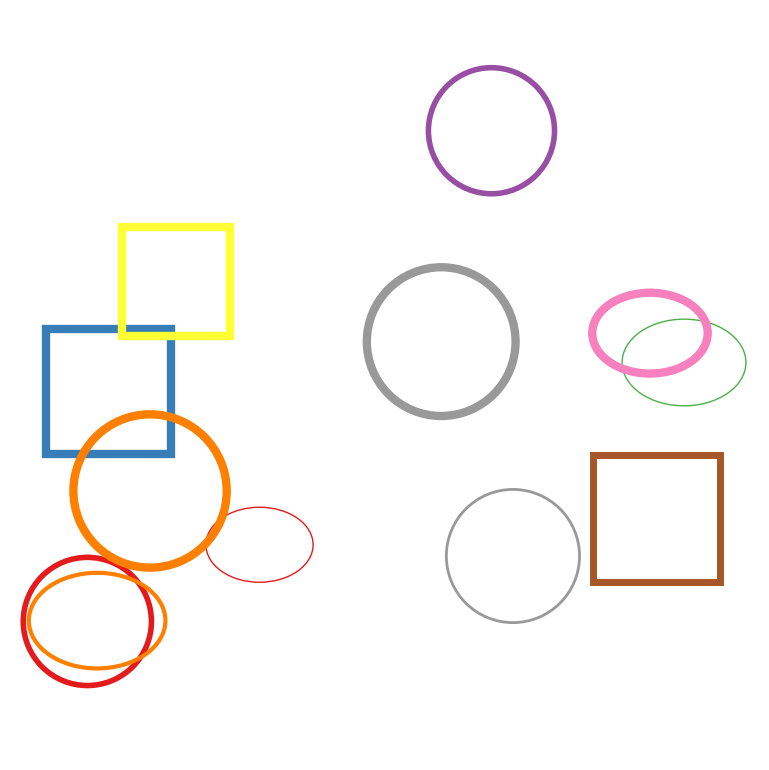[{"shape": "oval", "thickness": 0.5, "radius": 0.35, "center": [0.337, 0.293]}, {"shape": "circle", "thickness": 2, "radius": 0.42, "center": [0.113, 0.193]}, {"shape": "square", "thickness": 3, "radius": 0.41, "center": [0.141, 0.492]}, {"shape": "oval", "thickness": 0.5, "radius": 0.4, "center": [0.888, 0.529]}, {"shape": "circle", "thickness": 2, "radius": 0.41, "center": [0.638, 0.83]}, {"shape": "circle", "thickness": 3, "radius": 0.5, "center": [0.195, 0.362]}, {"shape": "oval", "thickness": 1.5, "radius": 0.44, "center": [0.126, 0.194]}, {"shape": "square", "thickness": 3, "radius": 0.35, "center": [0.228, 0.634]}, {"shape": "square", "thickness": 2.5, "radius": 0.41, "center": [0.853, 0.326]}, {"shape": "oval", "thickness": 3, "radius": 0.37, "center": [0.844, 0.567]}, {"shape": "circle", "thickness": 1, "radius": 0.43, "center": [0.666, 0.278]}, {"shape": "circle", "thickness": 3, "radius": 0.48, "center": [0.573, 0.556]}]